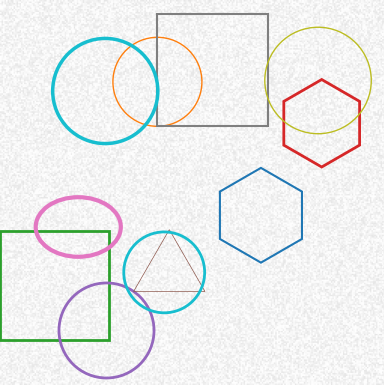[{"shape": "hexagon", "thickness": 1.5, "radius": 0.62, "center": [0.678, 0.441]}, {"shape": "circle", "thickness": 1, "radius": 0.58, "center": [0.409, 0.787]}, {"shape": "square", "thickness": 2, "radius": 0.71, "center": [0.14, 0.257]}, {"shape": "hexagon", "thickness": 2, "radius": 0.57, "center": [0.836, 0.68]}, {"shape": "circle", "thickness": 2, "radius": 0.62, "center": [0.277, 0.142]}, {"shape": "triangle", "thickness": 0.5, "radius": 0.54, "center": [0.44, 0.296]}, {"shape": "oval", "thickness": 3, "radius": 0.55, "center": [0.203, 0.41]}, {"shape": "square", "thickness": 1.5, "radius": 0.72, "center": [0.551, 0.818]}, {"shape": "circle", "thickness": 1, "radius": 0.69, "center": [0.826, 0.791]}, {"shape": "circle", "thickness": 2, "radius": 0.53, "center": [0.427, 0.293]}, {"shape": "circle", "thickness": 2.5, "radius": 0.68, "center": [0.273, 0.764]}]